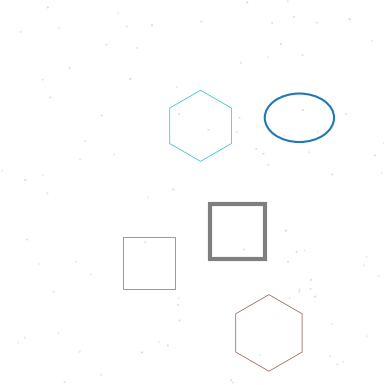[{"shape": "oval", "thickness": 1.5, "radius": 0.45, "center": [0.778, 0.694]}, {"shape": "square", "thickness": 0.5, "radius": 0.34, "center": [0.386, 0.317]}, {"shape": "hexagon", "thickness": 0.5, "radius": 0.5, "center": [0.698, 0.135]}, {"shape": "square", "thickness": 3, "radius": 0.36, "center": [0.616, 0.399]}, {"shape": "hexagon", "thickness": 0.5, "radius": 0.46, "center": [0.521, 0.673]}]